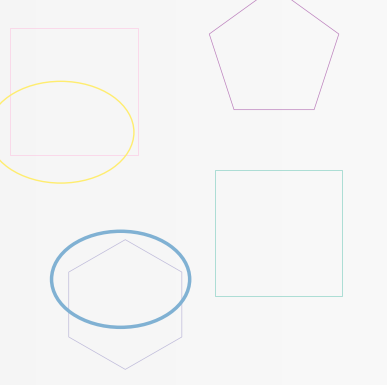[{"shape": "square", "thickness": 0.5, "radius": 0.82, "center": [0.72, 0.394]}, {"shape": "hexagon", "thickness": 0.5, "radius": 0.84, "center": [0.323, 0.209]}, {"shape": "oval", "thickness": 2.5, "radius": 0.89, "center": [0.311, 0.275]}, {"shape": "square", "thickness": 0.5, "radius": 0.83, "center": [0.19, 0.761]}, {"shape": "pentagon", "thickness": 0.5, "radius": 0.88, "center": [0.707, 0.857]}, {"shape": "oval", "thickness": 1, "radius": 0.94, "center": [0.157, 0.657]}]